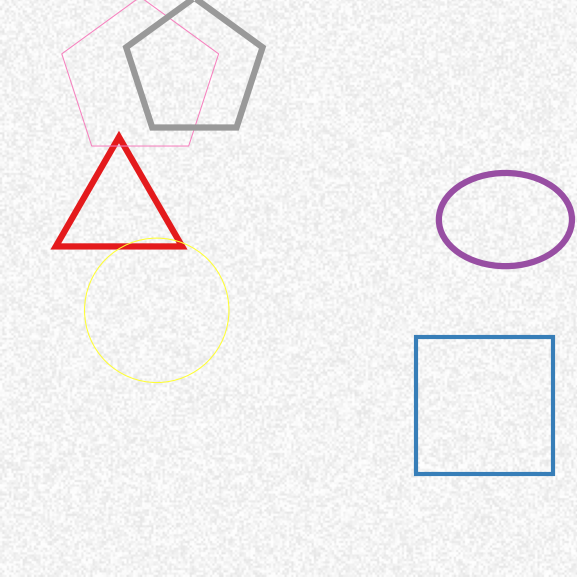[{"shape": "triangle", "thickness": 3, "radius": 0.63, "center": [0.206, 0.636]}, {"shape": "square", "thickness": 2, "radius": 0.59, "center": [0.84, 0.296]}, {"shape": "oval", "thickness": 3, "radius": 0.58, "center": [0.875, 0.619]}, {"shape": "circle", "thickness": 0.5, "radius": 0.63, "center": [0.271, 0.462]}, {"shape": "pentagon", "thickness": 0.5, "radius": 0.71, "center": [0.243, 0.862]}, {"shape": "pentagon", "thickness": 3, "radius": 0.62, "center": [0.337, 0.879]}]